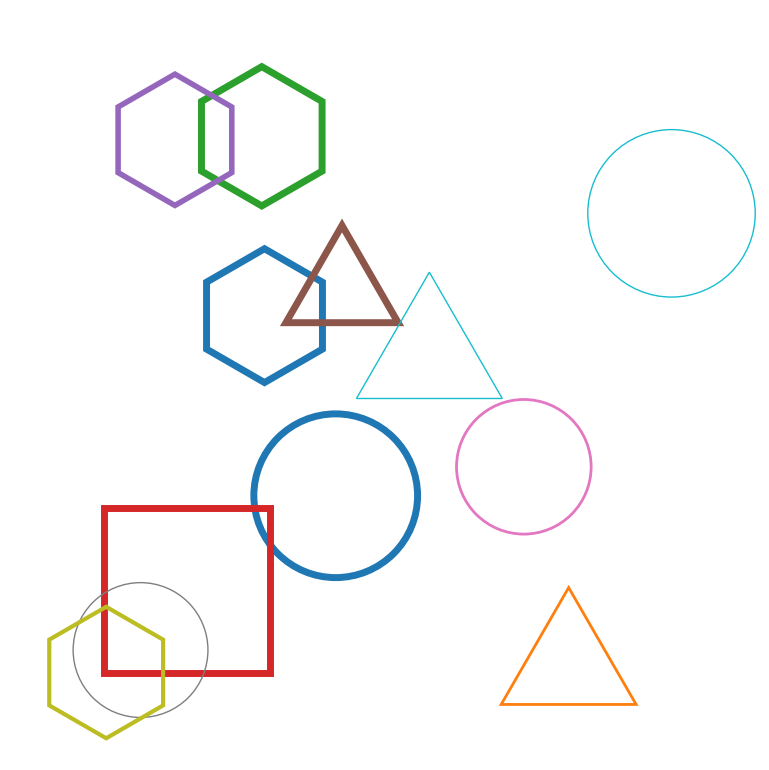[{"shape": "circle", "thickness": 2.5, "radius": 0.53, "center": [0.436, 0.356]}, {"shape": "hexagon", "thickness": 2.5, "radius": 0.43, "center": [0.344, 0.59]}, {"shape": "triangle", "thickness": 1, "radius": 0.51, "center": [0.739, 0.136]}, {"shape": "hexagon", "thickness": 2.5, "radius": 0.45, "center": [0.34, 0.823]}, {"shape": "square", "thickness": 2.5, "radius": 0.54, "center": [0.243, 0.233]}, {"shape": "hexagon", "thickness": 2, "radius": 0.43, "center": [0.227, 0.818]}, {"shape": "triangle", "thickness": 2.5, "radius": 0.42, "center": [0.444, 0.623]}, {"shape": "circle", "thickness": 1, "radius": 0.44, "center": [0.68, 0.394]}, {"shape": "circle", "thickness": 0.5, "radius": 0.44, "center": [0.183, 0.156]}, {"shape": "hexagon", "thickness": 1.5, "radius": 0.43, "center": [0.138, 0.127]}, {"shape": "circle", "thickness": 0.5, "radius": 0.54, "center": [0.872, 0.723]}, {"shape": "triangle", "thickness": 0.5, "radius": 0.55, "center": [0.558, 0.537]}]